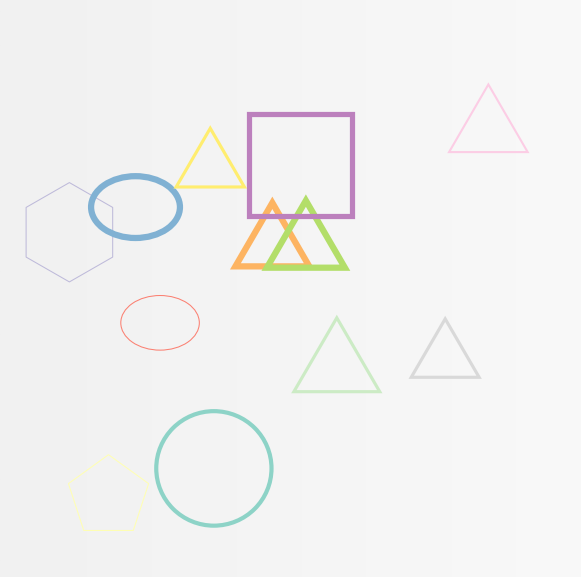[{"shape": "circle", "thickness": 2, "radius": 0.5, "center": [0.368, 0.188]}, {"shape": "pentagon", "thickness": 0.5, "radius": 0.36, "center": [0.187, 0.139]}, {"shape": "hexagon", "thickness": 0.5, "radius": 0.43, "center": [0.119, 0.597]}, {"shape": "oval", "thickness": 0.5, "radius": 0.34, "center": [0.275, 0.44]}, {"shape": "oval", "thickness": 3, "radius": 0.38, "center": [0.233, 0.641]}, {"shape": "triangle", "thickness": 3, "radius": 0.37, "center": [0.469, 0.575]}, {"shape": "triangle", "thickness": 3, "radius": 0.39, "center": [0.526, 0.574]}, {"shape": "triangle", "thickness": 1, "radius": 0.39, "center": [0.84, 0.775]}, {"shape": "triangle", "thickness": 1.5, "radius": 0.34, "center": [0.766, 0.38]}, {"shape": "square", "thickness": 2.5, "radius": 0.44, "center": [0.518, 0.713]}, {"shape": "triangle", "thickness": 1.5, "radius": 0.43, "center": [0.579, 0.364]}, {"shape": "triangle", "thickness": 1.5, "radius": 0.34, "center": [0.362, 0.709]}]